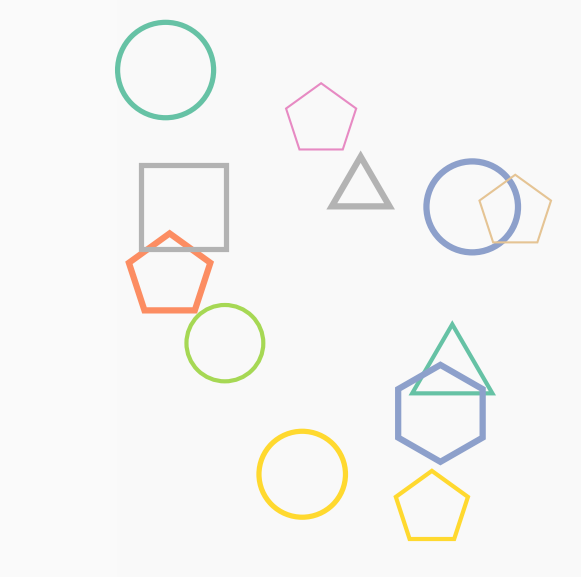[{"shape": "circle", "thickness": 2.5, "radius": 0.41, "center": [0.285, 0.878]}, {"shape": "triangle", "thickness": 2, "radius": 0.4, "center": [0.778, 0.358]}, {"shape": "pentagon", "thickness": 3, "radius": 0.37, "center": [0.292, 0.521]}, {"shape": "circle", "thickness": 3, "radius": 0.39, "center": [0.812, 0.641]}, {"shape": "hexagon", "thickness": 3, "radius": 0.42, "center": [0.758, 0.283]}, {"shape": "pentagon", "thickness": 1, "radius": 0.32, "center": [0.552, 0.792]}, {"shape": "circle", "thickness": 2, "radius": 0.33, "center": [0.387, 0.405]}, {"shape": "pentagon", "thickness": 2, "radius": 0.33, "center": [0.743, 0.119]}, {"shape": "circle", "thickness": 2.5, "radius": 0.37, "center": [0.52, 0.178]}, {"shape": "pentagon", "thickness": 1, "radius": 0.32, "center": [0.886, 0.632]}, {"shape": "square", "thickness": 2.5, "radius": 0.36, "center": [0.316, 0.64]}, {"shape": "triangle", "thickness": 3, "radius": 0.29, "center": [0.621, 0.67]}]